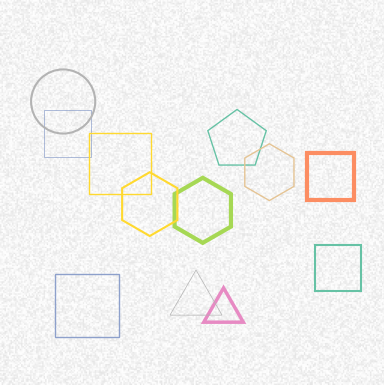[{"shape": "square", "thickness": 1.5, "radius": 0.3, "center": [0.878, 0.305]}, {"shape": "pentagon", "thickness": 1, "radius": 0.4, "center": [0.616, 0.636]}, {"shape": "square", "thickness": 3, "radius": 0.3, "center": [0.858, 0.542]}, {"shape": "square", "thickness": 0.5, "radius": 0.31, "center": [0.176, 0.653]}, {"shape": "square", "thickness": 1, "radius": 0.41, "center": [0.226, 0.206]}, {"shape": "triangle", "thickness": 2.5, "radius": 0.3, "center": [0.581, 0.193]}, {"shape": "hexagon", "thickness": 3, "radius": 0.42, "center": [0.527, 0.454]}, {"shape": "hexagon", "thickness": 1.5, "radius": 0.41, "center": [0.389, 0.47]}, {"shape": "square", "thickness": 1, "radius": 0.4, "center": [0.312, 0.575]}, {"shape": "hexagon", "thickness": 1, "radius": 0.37, "center": [0.7, 0.553]}, {"shape": "triangle", "thickness": 0.5, "radius": 0.39, "center": [0.509, 0.221]}, {"shape": "circle", "thickness": 1.5, "radius": 0.42, "center": [0.164, 0.736]}]